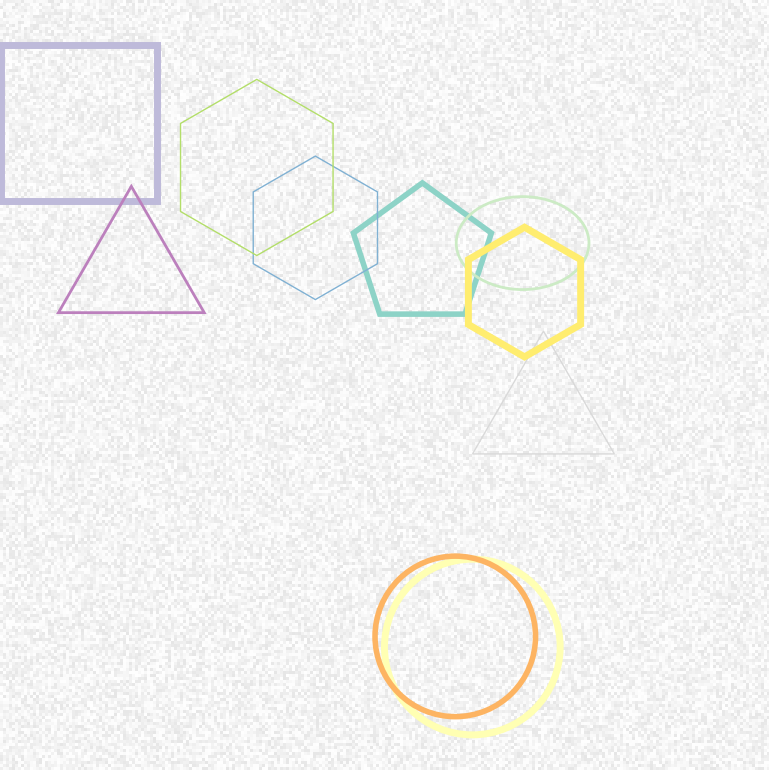[{"shape": "pentagon", "thickness": 2, "radius": 0.47, "center": [0.549, 0.668]}, {"shape": "circle", "thickness": 2.5, "radius": 0.57, "center": [0.613, 0.16]}, {"shape": "square", "thickness": 2.5, "radius": 0.51, "center": [0.102, 0.84]}, {"shape": "hexagon", "thickness": 0.5, "radius": 0.47, "center": [0.41, 0.704]}, {"shape": "circle", "thickness": 2, "radius": 0.52, "center": [0.591, 0.174]}, {"shape": "hexagon", "thickness": 0.5, "radius": 0.57, "center": [0.333, 0.783]}, {"shape": "triangle", "thickness": 0.5, "radius": 0.53, "center": [0.706, 0.464]}, {"shape": "triangle", "thickness": 1, "radius": 0.55, "center": [0.171, 0.649]}, {"shape": "oval", "thickness": 1, "radius": 0.43, "center": [0.679, 0.684]}, {"shape": "hexagon", "thickness": 2.5, "radius": 0.42, "center": [0.681, 0.621]}]